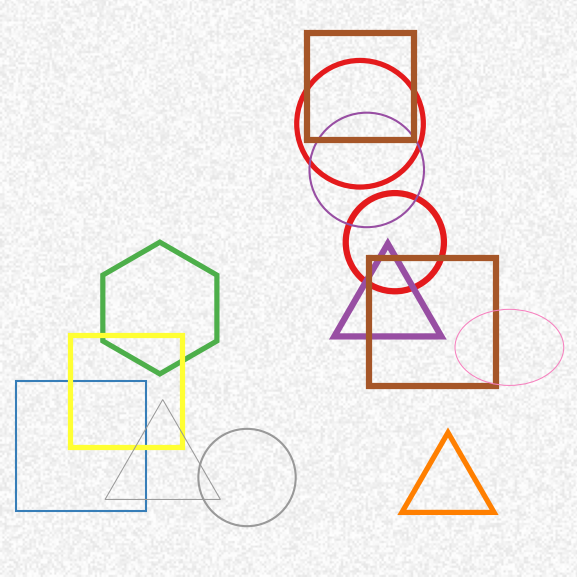[{"shape": "circle", "thickness": 2.5, "radius": 0.55, "center": [0.623, 0.785]}, {"shape": "circle", "thickness": 3, "radius": 0.43, "center": [0.684, 0.58]}, {"shape": "square", "thickness": 1, "radius": 0.56, "center": [0.14, 0.227]}, {"shape": "hexagon", "thickness": 2.5, "radius": 0.57, "center": [0.277, 0.466]}, {"shape": "circle", "thickness": 1, "radius": 0.5, "center": [0.635, 0.705]}, {"shape": "triangle", "thickness": 3, "radius": 0.54, "center": [0.672, 0.47]}, {"shape": "triangle", "thickness": 2.5, "radius": 0.46, "center": [0.776, 0.158]}, {"shape": "square", "thickness": 2.5, "radius": 0.49, "center": [0.218, 0.323]}, {"shape": "square", "thickness": 3, "radius": 0.46, "center": [0.624, 0.85]}, {"shape": "square", "thickness": 3, "radius": 0.55, "center": [0.749, 0.441]}, {"shape": "oval", "thickness": 0.5, "radius": 0.47, "center": [0.882, 0.398]}, {"shape": "triangle", "thickness": 0.5, "radius": 0.58, "center": [0.282, 0.192]}, {"shape": "circle", "thickness": 1, "radius": 0.42, "center": [0.428, 0.172]}]